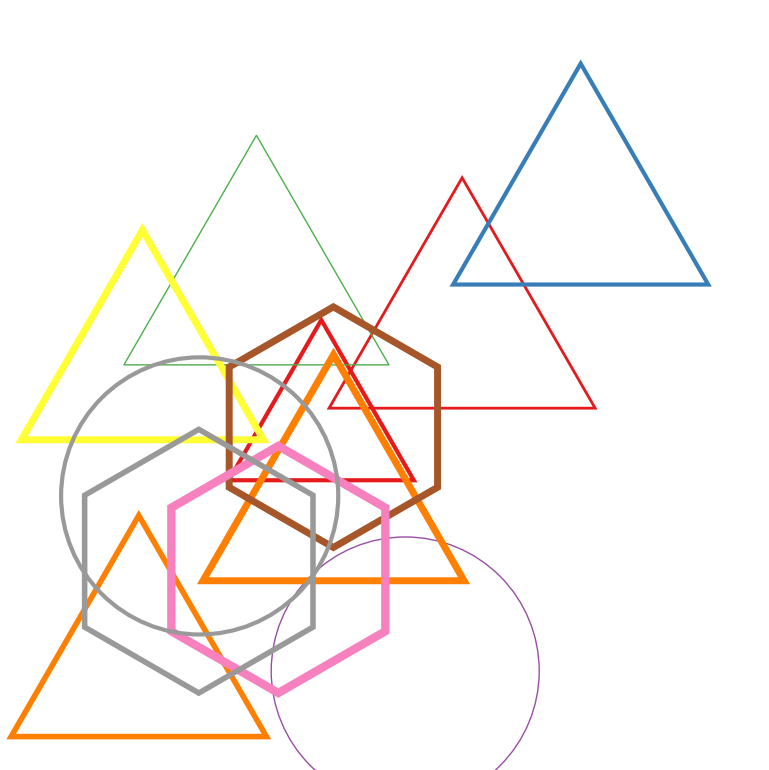[{"shape": "triangle", "thickness": 1.5, "radius": 0.69, "center": [0.417, 0.446]}, {"shape": "triangle", "thickness": 1, "radius": 1.0, "center": [0.6, 0.57]}, {"shape": "triangle", "thickness": 1.5, "radius": 0.96, "center": [0.754, 0.726]}, {"shape": "triangle", "thickness": 0.5, "radius": 0.99, "center": [0.333, 0.626]}, {"shape": "circle", "thickness": 0.5, "radius": 0.87, "center": [0.526, 0.129]}, {"shape": "triangle", "thickness": 2.5, "radius": 0.98, "center": [0.433, 0.344]}, {"shape": "triangle", "thickness": 2, "radius": 0.96, "center": [0.18, 0.139]}, {"shape": "triangle", "thickness": 2.5, "radius": 0.91, "center": [0.185, 0.52]}, {"shape": "hexagon", "thickness": 2.5, "radius": 0.78, "center": [0.433, 0.445]}, {"shape": "hexagon", "thickness": 3, "radius": 0.8, "center": [0.361, 0.26]}, {"shape": "hexagon", "thickness": 2, "radius": 0.86, "center": [0.258, 0.271]}, {"shape": "circle", "thickness": 1.5, "radius": 0.9, "center": [0.259, 0.356]}]